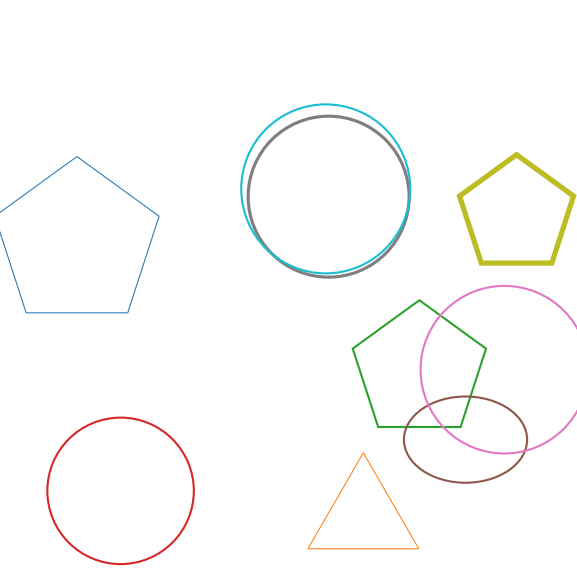[{"shape": "pentagon", "thickness": 0.5, "radius": 0.75, "center": [0.133, 0.578]}, {"shape": "triangle", "thickness": 0.5, "radius": 0.55, "center": [0.629, 0.104]}, {"shape": "pentagon", "thickness": 1, "radius": 0.61, "center": [0.726, 0.358]}, {"shape": "circle", "thickness": 1, "radius": 0.63, "center": [0.209, 0.149]}, {"shape": "oval", "thickness": 1, "radius": 0.53, "center": [0.806, 0.238]}, {"shape": "circle", "thickness": 1, "radius": 0.73, "center": [0.873, 0.359]}, {"shape": "circle", "thickness": 1.5, "radius": 0.7, "center": [0.569, 0.659]}, {"shape": "pentagon", "thickness": 2.5, "radius": 0.52, "center": [0.894, 0.628]}, {"shape": "circle", "thickness": 1, "radius": 0.73, "center": [0.564, 0.672]}]